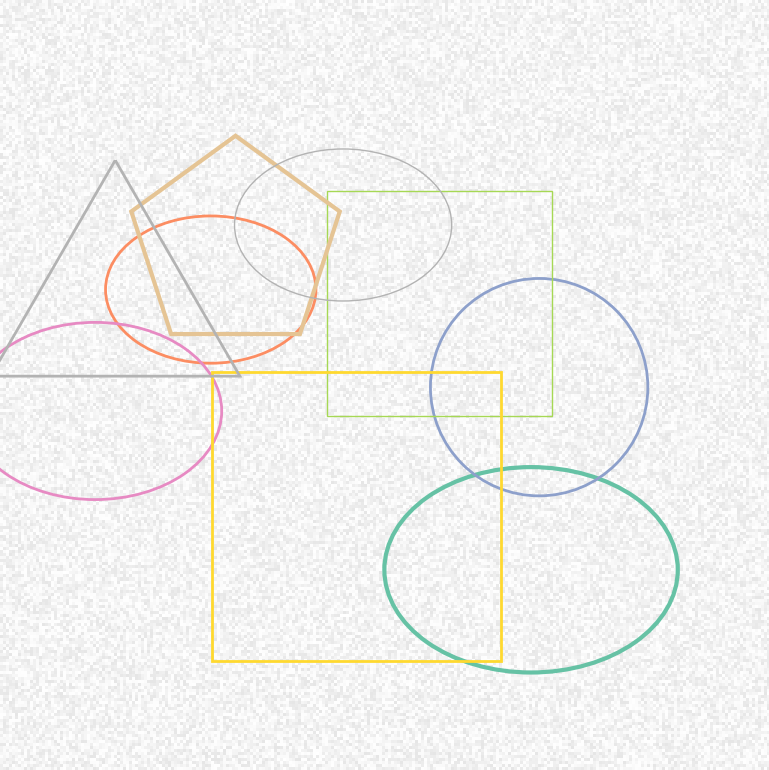[{"shape": "oval", "thickness": 1.5, "radius": 0.95, "center": [0.69, 0.26]}, {"shape": "oval", "thickness": 1, "radius": 0.68, "center": [0.274, 0.624]}, {"shape": "circle", "thickness": 1, "radius": 0.71, "center": [0.7, 0.497]}, {"shape": "oval", "thickness": 1, "radius": 0.82, "center": [0.124, 0.466]}, {"shape": "square", "thickness": 0.5, "radius": 0.73, "center": [0.571, 0.606]}, {"shape": "square", "thickness": 1, "radius": 0.94, "center": [0.463, 0.33]}, {"shape": "pentagon", "thickness": 1.5, "radius": 0.71, "center": [0.306, 0.681]}, {"shape": "oval", "thickness": 0.5, "radius": 0.71, "center": [0.446, 0.708]}, {"shape": "triangle", "thickness": 1, "radius": 0.93, "center": [0.15, 0.605]}]